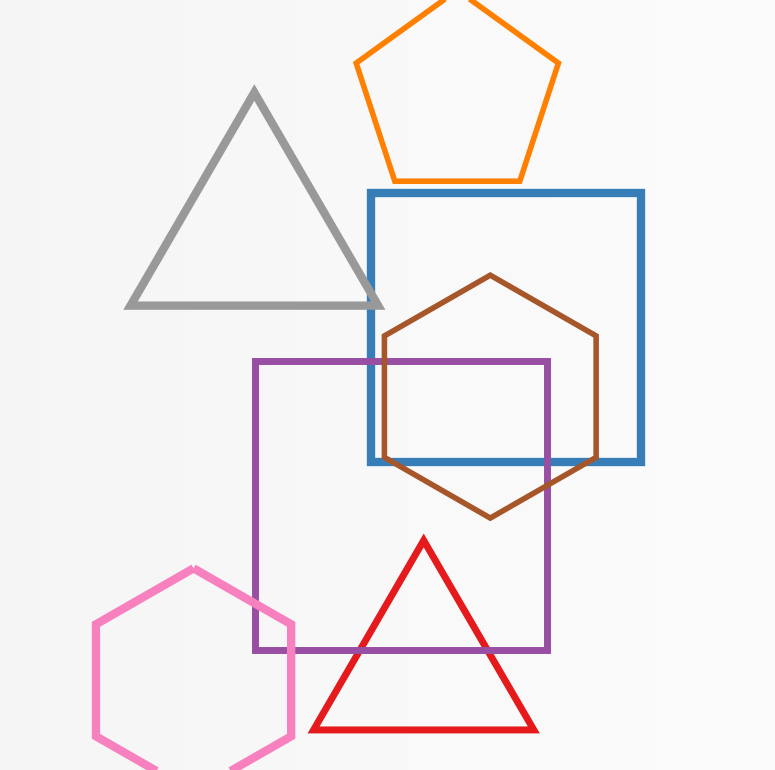[{"shape": "triangle", "thickness": 2.5, "radius": 0.82, "center": [0.547, 0.134]}, {"shape": "square", "thickness": 3, "radius": 0.87, "center": [0.653, 0.574]}, {"shape": "square", "thickness": 2.5, "radius": 0.94, "center": [0.518, 0.343]}, {"shape": "pentagon", "thickness": 2, "radius": 0.69, "center": [0.59, 0.876]}, {"shape": "hexagon", "thickness": 2, "radius": 0.79, "center": [0.633, 0.485]}, {"shape": "hexagon", "thickness": 3, "radius": 0.73, "center": [0.25, 0.117]}, {"shape": "triangle", "thickness": 3, "radius": 0.92, "center": [0.328, 0.695]}]